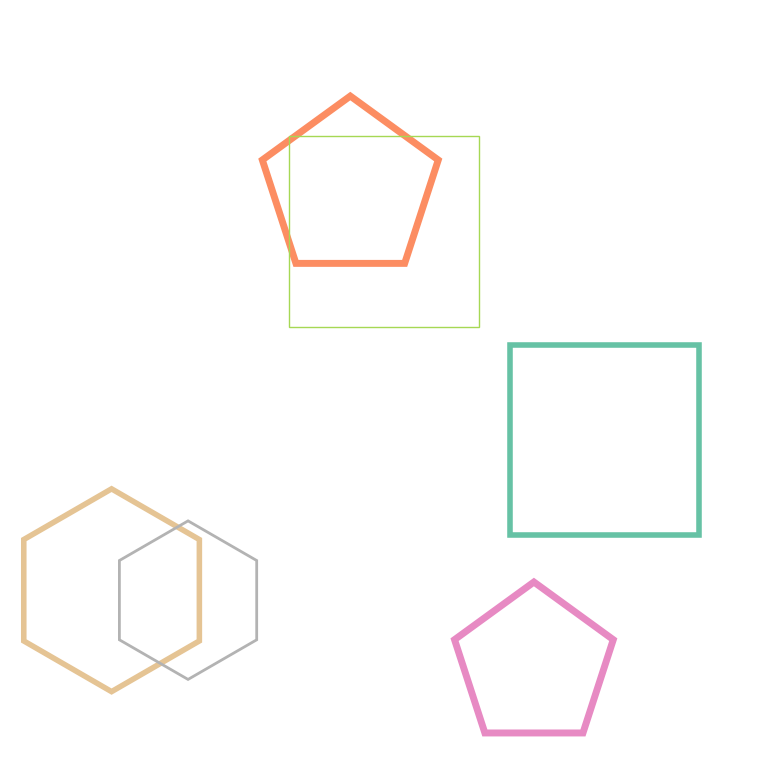[{"shape": "square", "thickness": 2, "radius": 0.62, "center": [0.785, 0.429]}, {"shape": "pentagon", "thickness": 2.5, "radius": 0.6, "center": [0.455, 0.755]}, {"shape": "pentagon", "thickness": 2.5, "radius": 0.54, "center": [0.693, 0.136]}, {"shape": "square", "thickness": 0.5, "radius": 0.62, "center": [0.498, 0.7]}, {"shape": "hexagon", "thickness": 2, "radius": 0.66, "center": [0.145, 0.233]}, {"shape": "hexagon", "thickness": 1, "radius": 0.51, "center": [0.244, 0.221]}]